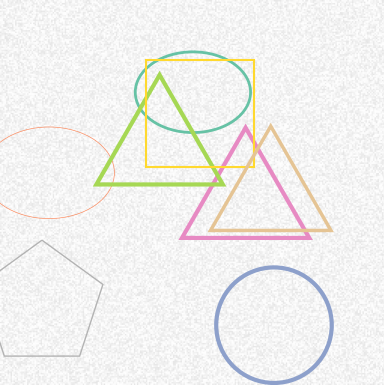[{"shape": "oval", "thickness": 2, "radius": 0.75, "center": [0.501, 0.76]}, {"shape": "oval", "thickness": 0.5, "radius": 0.85, "center": [0.127, 0.551]}, {"shape": "circle", "thickness": 3, "radius": 0.75, "center": [0.712, 0.155]}, {"shape": "triangle", "thickness": 3, "radius": 0.95, "center": [0.638, 0.477]}, {"shape": "triangle", "thickness": 3, "radius": 0.95, "center": [0.415, 0.616]}, {"shape": "square", "thickness": 1.5, "radius": 0.7, "center": [0.52, 0.706]}, {"shape": "triangle", "thickness": 2.5, "radius": 0.9, "center": [0.703, 0.492]}, {"shape": "pentagon", "thickness": 1, "radius": 0.83, "center": [0.109, 0.21]}]